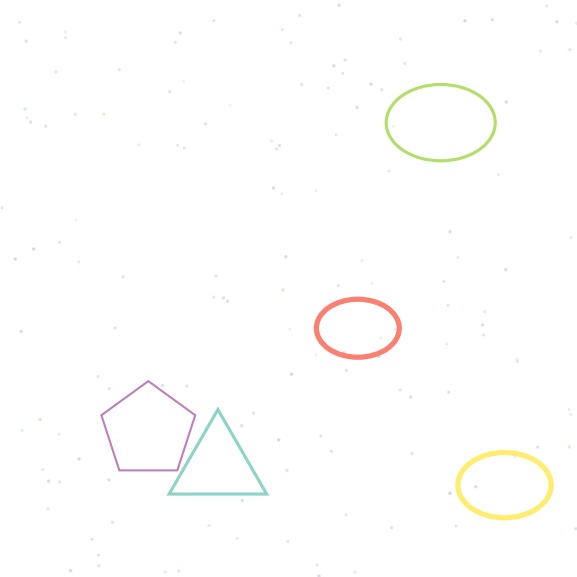[{"shape": "triangle", "thickness": 1.5, "radius": 0.49, "center": [0.377, 0.192]}, {"shape": "oval", "thickness": 2.5, "radius": 0.36, "center": [0.62, 0.431]}, {"shape": "oval", "thickness": 1.5, "radius": 0.47, "center": [0.763, 0.787]}, {"shape": "pentagon", "thickness": 1, "radius": 0.43, "center": [0.257, 0.254]}, {"shape": "oval", "thickness": 2.5, "radius": 0.4, "center": [0.874, 0.159]}]